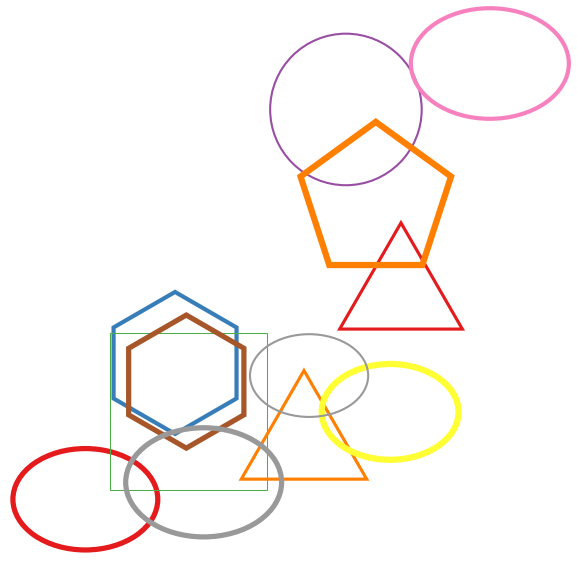[{"shape": "triangle", "thickness": 1.5, "radius": 0.61, "center": [0.694, 0.491]}, {"shape": "oval", "thickness": 2.5, "radius": 0.63, "center": [0.148, 0.135]}, {"shape": "hexagon", "thickness": 2, "radius": 0.61, "center": [0.303, 0.371]}, {"shape": "square", "thickness": 0.5, "radius": 0.68, "center": [0.327, 0.287]}, {"shape": "circle", "thickness": 1, "radius": 0.66, "center": [0.599, 0.81]}, {"shape": "pentagon", "thickness": 3, "radius": 0.69, "center": [0.651, 0.651]}, {"shape": "triangle", "thickness": 1.5, "radius": 0.63, "center": [0.526, 0.232]}, {"shape": "oval", "thickness": 3, "radius": 0.59, "center": [0.676, 0.286]}, {"shape": "hexagon", "thickness": 2.5, "radius": 0.58, "center": [0.323, 0.338]}, {"shape": "oval", "thickness": 2, "radius": 0.68, "center": [0.848, 0.889]}, {"shape": "oval", "thickness": 1, "radius": 0.51, "center": [0.535, 0.349]}, {"shape": "oval", "thickness": 2.5, "radius": 0.67, "center": [0.353, 0.164]}]